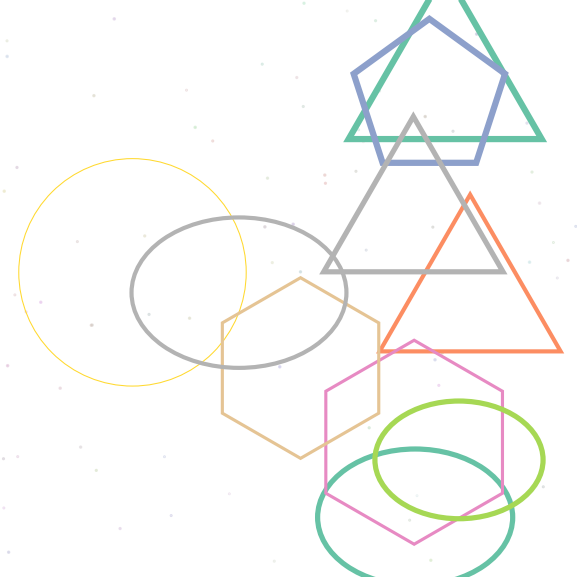[{"shape": "triangle", "thickness": 3, "radius": 0.97, "center": [0.771, 0.855]}, {"shape": "oval", "thickness": 2.5, "radius": 0.84, "center": [0.719, 0.103]}, {"shape": "triangle", "thickness": 2, "radius": 0.9, "center": [0.814, 0.481]}, {"shape": "pentagon", "thickness": 3, "radius": 0.69, "center": [0.744, 0.829]}, {"shape": "hexagon", "thickness": 1.5, "radius": 0.88, "center": [0.717, 0.233]}, {"shape": "oval", "thickness": 2.5, "radius": 0.73, "center": [0.795, 0.203]}, {"shape": "circle", "thickness": 0.5, "radius": 0.98, "center": [0.229, 0.528]}, {"shape": "hexagon", "thickness": 1.5, "radius": 0.78, "center": [0.52, 0.362]}, {"shape": "oval", "thickness": 2, "radius": 0.93, "center": [0.414, 0.492]}, {"shape": "triangle", "thickness": 2.5, "radius": 0.9, "center": [0.716, 0.618]}]